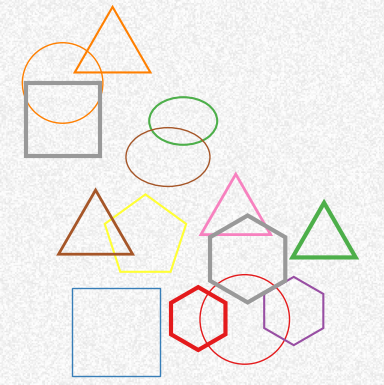[{"shape": "circle", "thickness": 1, "radius": 0.58, "center": [0.636, 0.17]}, {"shape": "hexagon", "thickness": 3, "radius": 0.41, "center": [0.515, 0.173]}, {"shape": "square", "thickness": 1, "radius": 0.57, "center": [0.302, 0.137]}, {"shape": "triangle", "thickness": 3, "radius": 0.47, "center": [0.842, 0.379]}, {"shape": "oval", "thickness": 1.5, "radius": 0.44, "center": [0.476, 0.686]}, {"shape": "hexagon", "thickness": 1.5, "radius": 0.44, "center": [0.763, 0.192]}, {"shape": "triangle", "thickness": 1.5, "radius": 0.57, "center": [0.292, 0.869]}, {"shape": "circle", "thickness": 1, "radius": 0.52, "center": [0.163, 0.784]}, {"shape": "pentagon", "thickness": 1.5, "radius": 0.56, "center": [0.378, 0.384]}, {"shape": "triangle", "thickness": 2, "radius": 0.56, "center": [0.248, 0.395]}, {"shape": "oval", "thickness": 1, "radius": 0.55, "center": [0.436, 0.592]}, {"shape": "triangle", "thickness": 2, "radius": 0.52, "center": [0.612, 0.443]}, {"shape": "square", "thickness": 3, "radius": 0.48, "center": [0.163, 0.69]}, {"shape": "hexagon", "thickness": 3, "radius": 0.56, "center": [0.643, 0.327]}]